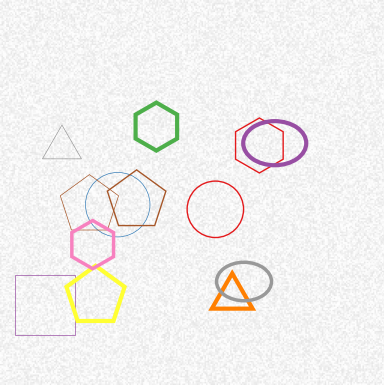[{"shape": "circle", "thickness": 1, "radius": 0.37, "center": [0.559, 0.456]}, {"shape": "hexagon", "thickness": 1, "radius": 0.36, "center": [0.674, 0.622]}, {"shape": "circle", "thickness": 0.5, "radius": 0.42, "center": [0.306, 0.468]}, {"shape": "hexagon", "thickness": 3, "radius": 0.31, "center": [0.406, 0.671]}, {"shape": "square", "thickness": 0.5, "radius": 0.39, "center": [0.117, 0.208]}, {"shape": "oval", "thickness": 3, "radius": 0.41, "center": [0.714, 0.628]}, {"shape": "triangle", "thickness": 3, "radius": 0.31, "center": [0.603, 0.229]}, {"shape": "pentagon", "thickness": 3, "radius": 0.4, "center": [0.248, 0.23]}, {"shape": "pentagon", "thickness": 0.5, "radius": 0.4, "center": [0.232, 0.467]}, {"shape": "pentagon", "thickness": 1, "radius": 0.4, "center": [0.355, 0.479]}, {"shape": "hexagon", "thickness": 2.5, "radius": 0.31, "center": [0.241, 0.365]}, {"shape": "oval", "thickness": 2.5, "radius": 0.36, "center": [0.634, 0.269]}, {"shape": "triangle", "thickness": 0.5, "radius": 0.29, "center": [0.161, 0.617]}]